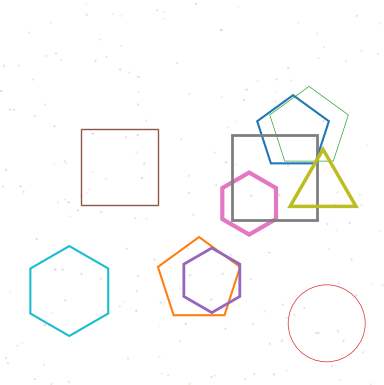[{"shape": "pentagon", "thickness": 1.5, "radius": 0.49, "center": [0.761, 0.655]}, {"shape": "pentagon", "thickness": 1.5, "radius": 0.56, "center": [0.517, 0.272]}, {"shape": "pentagon", "thickness": 0.5, "radius": 0.54, "center": [0.803, 0.668]}, {"shape": "circle", "thickness": 0.5, "radius": 0.5, "center": [0.849, 0.16]}, {"shape": "hexagon", "thickness": 2, "radius": 0.42, "center": [0.55, 0.272]}, {"shape": "square", "thickness": 1, "radius": 0.5, "center": [0.31, 0.567]}, {"shape": "hexagon", "thickness": 3, "radius": 0.4, "center": [0.647, 0.471]}, {"shape": "square", "thickness": 2, "radius": 0.55, "center": [0.714, 0.539]}, {"shape": "triangle", "thickness": 2.5, "radius": 0.49, "center": [0.839, 0.513]}, {"shape": "hexagon", "thickness": 1.5, "radius": 0.58, "center": [0.18, 0.244]}]